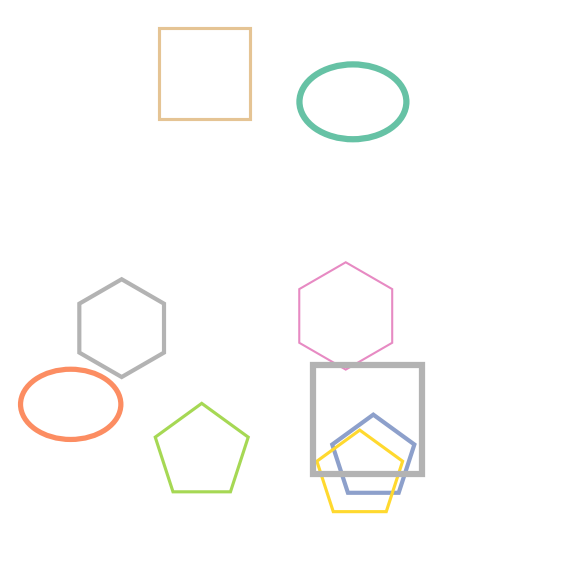[{"shape": "oval", "thickness": 3, "radius": 0.46, "center": [0.611, 0.823]}, {"shape": "oval", "thickness": 2.5, "radius": 0.43, "center": [0.122, 0.299]}, {"shape": "pentagon", "thickness": 2, "radius": 0.37, "center": [0.646, 0.206]}, {"shape": "hexagon", "thickness": 1, "radius": 0.46, "center": [0.599, 0.452]}, {"shape": "pentagon", "thickness": 1.5, "radius": 0.42, "center": [0.349, 0.216]}, {"shape": "pentagon", "thickness": 1.5, "radius": 0.39, "center": [0.623, 0.176]}, {"shape": "square", "thickness": 1.5, "radius": 0.39, "center": [0.354, 0.872]}, {"shape": "square", "thickness": 3, "radius": 0.47, "center": [0.636, 0.273]}, {"shape": "hexagon", "thickness": 2, "radius": 0.42, "center": [0.211, 0.431]}]